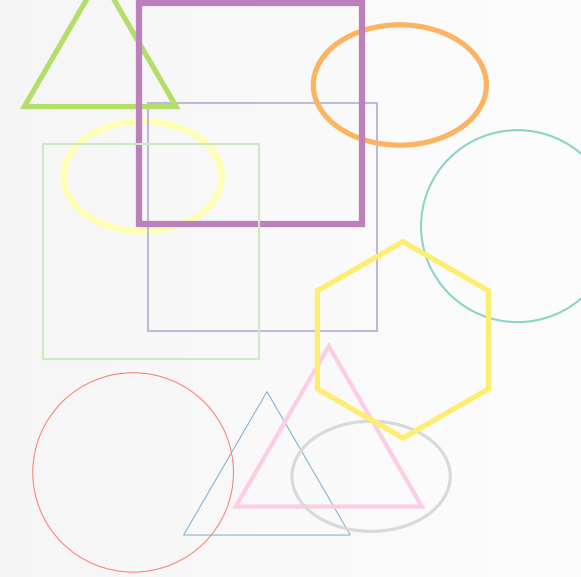[{"shape": "circle", "thickness": 1, "radius": 0.83, "center": [0.891, 0.608]}, {"shape": "oval", "thickness": 3, "radius": 0.68, "center": [0.245, 0.694]}, {"shape": "square", "thickness": 1, "radius": 0.99, "center": [0.451, 0.623]}, {"shape": "circle", "thickness": 0.5, "radius": 0.86, "center": [0.229, 0.181]}, {"shape": "triangle", "thickness": 0.5, "radius": 0.83, "center": [0.459, 0.155]}, {"shape": "oval", "thickness": 2.5, "radius": 0.74, "center": [0.688, 0.852]}, {"shape": "triangle", "thickness": 2.5, "radius": 0.75, "center": [0.172, 0.89]}, {"shape": "triangle", "thickness": 2, "radius": 0.93, "center": [0.566, 0.215]}, {"shape": "oval", "thickness": 1.5, "radius": 0.68, "center": [0.639, 0.174]}, {"shape": "square", "thickness": 3, "radius": 0.96, "center": [0.431, 0.802]}, {"shape": "square", "thickness": 1, "radius": 0.93, "center": [0.26, 0.564]}, {"shape": "hexagon", "thickness": 2.5, "radius": 0.85, "center": [0.693, 0.411]}]